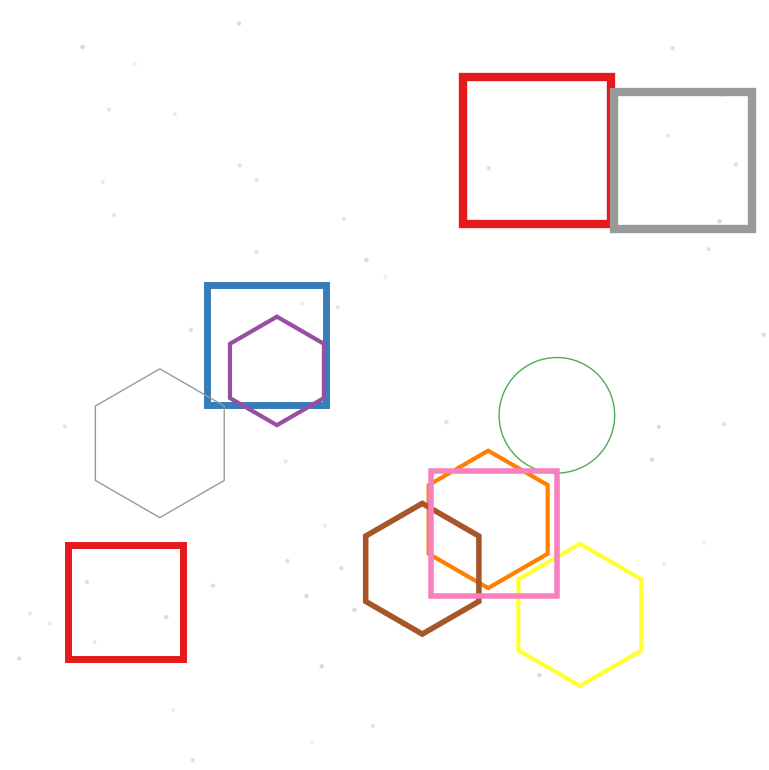[{"shape": "square", "thickness": 3, "radius": 0.48, "center": [0.697, 0.805]}, {"shape": "square", "thickness": 2.5, "radius": 0.37, "center": [0.163, 0.218]}, {"shape": "square", "thickness": 2.5, "radius": 0.39, "center": [0.346, 0.552]}, {"shape": "circle", "thickness": 0.5, "radius": 0.38, "center": [0.723, 0.461]}, {"shape": "hexagon", "thickness": 1.5, "radius": 0.35, "center": [0.36, 0.518]}, {"shape": "hexagon", "thickness": 1.5, "radius": 0.45, "center": [0.634, 0.325]}, {"shape": "hexagon", "thickness": 1.5, "radius": 0.46, "center": [0.753, 0.202]}, {"shape": "hexagon", "thickness": 2, "radius": 0.42, "center": [0.548, 0.261]}, {"shape": "square", "thickness": 2, "radius": 0.41, "center": [0.642, 0.307]}, {"shape": "square", "thickness": 3, "radius": 0.45, "center": [0.887, 0.791]}, {"shape": "hexagon", "thickness": 0.5, "radius": 0.48, "center": [0.208, 0.424]}]